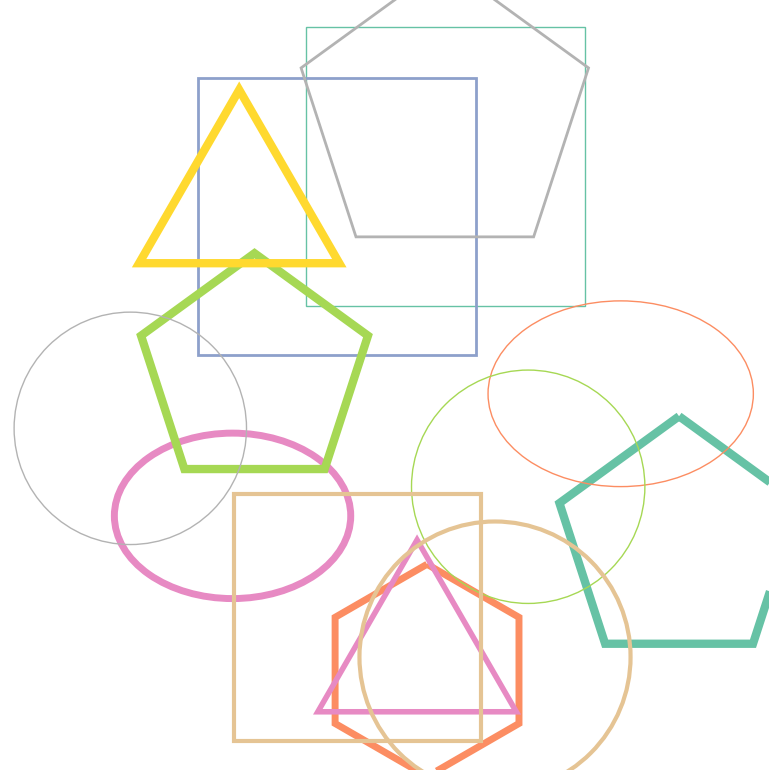[{"shape": "pentagon", "thickness": 3, "radius": 0.82, "center": [0.882, 0.296]}, {"shape": "square", "thickness": 0.5, "radius": 0.91, "center": [0.579, 0.783]}, {"shape": "hexagon", "thickness": 2.5, "radius": 0.69, "center": [0.555, 0.129]}, {"shape": "oval", "thickness": 0.5, "radius": 0.86, "center": [0.806, 0.489]}, {"shape": "square", "thickness": 1, "radius": 0.9, "center": [0.438, 0.719]}, {"shape": "oval", "thickness": 2.5, "radius": 0.77, "center": [0.302, 0.33]}, {"shape": "triangle", "thickness": 2, "radius": 0.74, "center": [0.542, 0.15]}, {"shape": "circle", "thickness": 0.5, "radius": 0.76, "center": [0.686, 0.368]}, {"shape": "pentagon", "thickness": 3, "radius": 0.77, "center": [0.331, 0.516]}, {"shape": "triangle", "thickness": 3, "radius": 0.75, "center": [0.311, 0.733]}, {"shape": "circle", "thickness": 1.5, "radius": 0.88, "center": [0.643, 0.147]}, {"shape": "square", "thickness": 1.5, "radius": 0.8, "center": [0.464, 0.198]}, {"shape": "circle", "thickness": 0.5, "radius": 0.75, "center": [0.169, 0.444]}, {"shape": "pentagon", "thickness": 1, "radius": 0.98, "center": [0.578, 0.851]}]